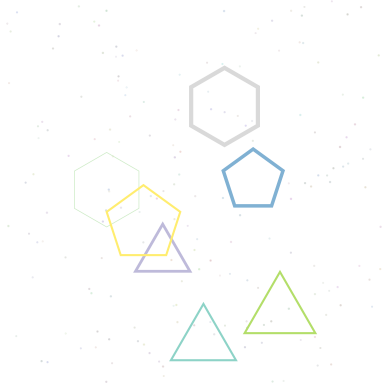[{"shape": "triangle", "thickness": 1.5, "radius": 0.49, "center": [0.528, 0.113]}, {"shape": "triangle", "thickness": 2, "radius": 0.41, "center": [0.423, 0.336]}, {"shape": "pentagon", "thickness": 2.5, "radius": 0.41, "center": [0.658, 0.531]}, {"shape": "triangle", "thickness": 1.5, "radius": 0.53, "center": [0.727, 0.188]}, {"shape": "hexagon", "thickness": 3, "radius": 0.5, "center": [0.583, 0.724]}, {"shape": "hexagon", "thickness": 0.5, "radius": 0.48, "center": [0.277, 0.507]}, {"shape": "pentagon", "thickness": 1.5, "radius": 0.5, "center": [0.373, 0.419]}]